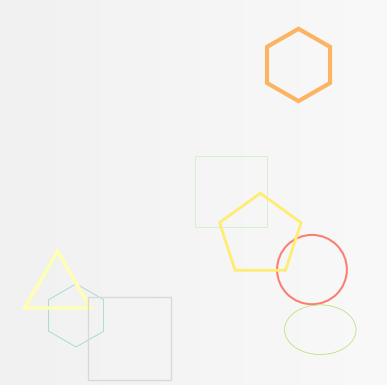[{"shape": "hexagon", "thickness": 0.5, "radius": 0.41, "center": [0.197, 0.181]}, {"shape": "triangle", "thickness": 2.5, "radius": 0.49, "center": [0.149, 0.249]}, {"shape": "circle", "thickness": 1.5, "radius": 0.45, "center": [0.805, 0.3]}, {"shape": "hexagon", "thickness": 3, "radius": 0.47, "center": [0.77, 0.831]}, {"shape": "oval", "thickness": 0.5, "radius": 0.46, "center": [0.827, 0.144]}, {"shape": "square", "thickness": 1, "radius": 0.54, "center": [0.335, 0.12]}, {"shape": "square", "thickness": 0.5, "radius": 0.46, "center": [0.596, 0.503]}, {"shape": "pentagon", "thickness": 2, "radius": 0.55, "center": [0.672, 0.387]}]